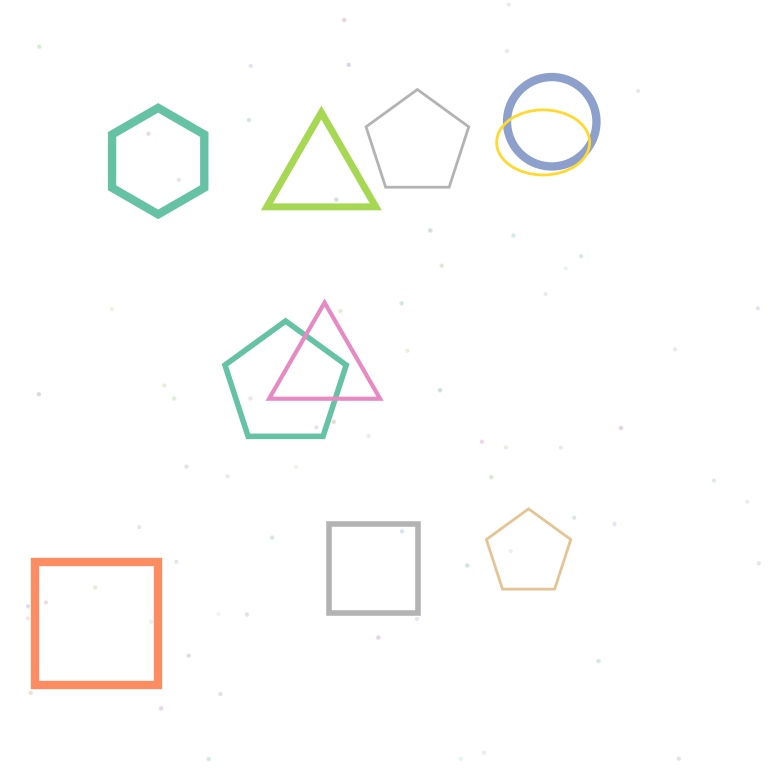[{"shape": "pentagon", "thickness": 2, "radius": 0.41, "center": [0.371, 0.5]}, {"shape": "hexagon", "thickness": 3, "radius": 0.35, "center": [0.205, 0.791]}, {"shape": "square", "thickness": 3, "radius": 0.4, "center": [0.125, 0.19]}, {"shape": "circle", "thickness": 3, "radius": 0.29, "center": [0.717, 0.842]}, {"shape": "triangle", "thickness": 1.5, "radius": 0.42, "center": [0.422, 0.524]}, {"shape": "triangle", "thickness": 2.5, "radius": 0.41, "center": [0.417, 0.772]}, {"shape": "oval", "thickness": 1, "radius": 0.3, "center": [0.705, 0.815]}, {"shape": "pentagon", "thickness": 1, "radius": 0.29, "center": [0.686, 0.282]}, {"shape": "square", "thickness": 2, "radius": 0.29, "center": [0.485, 0.262]}, {"shape": "pentagon", "thickness": 1, "radius": 0.35, "center": [0.542, 0.814]}]